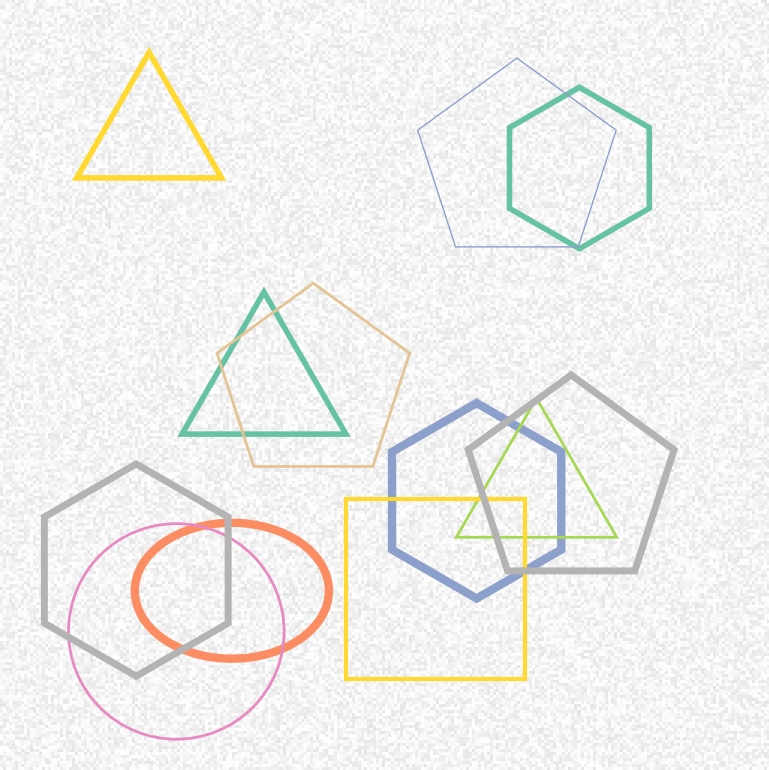[{"shape": "hexagon", "thickness": 2, "radius": 0.52, "center": [0.752, 0.782]}, {"shape": "triangle", "thickness": 2, "radius": 0.61, "center": [0.343, 0.498]}, {"shape": "oval", "thickness": 3, "radius": 0.63, "center": [0.301, 0.233]}, {"shape": "pentagon", "thickness": 0.5, "radius": 0.68, "center": [0.671, 0.789]}, {"shape": "hexagon", "thickness": 3, "radius": 0.63, "center": [0.619, 0.35]}, {"shape": "circle", "thickness": 1, "radius": 0.7, "center": [0.229, 0.18]}, {"shape": "triangle", "thickness": 1, "radius": 0.6, "center": [0.697, 0.362]}, {"shape": "triangle", "thickness": 2, "radius": 0.54, "center": [0.194, 0.823]}, {"shape": "square", "thickness": 1.5, "radius": 0.58, "center": [0.565, 0.235]}, {"shape": "pentagon", "thickness": 1, "radius": 0.66, "center": [0.407, 0.501]}, {"shape": "pentagon", "thickness": 2.5, "radius": 0.7, "center": [0.742, 0.372]}, {"shape": "hexagon", "thickness": 2.5, "radius": 0.69, "center": [0.177, 0.26]}]